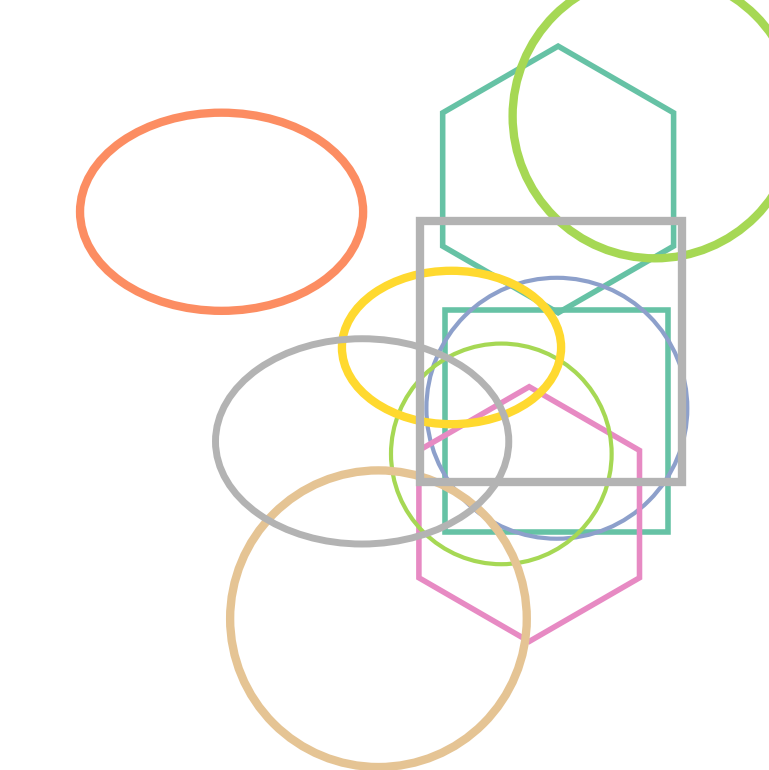[{"shape": "square", "thickness": 2, "radius": 0.72, "center": [0.723, 0.453]}, {"shape": "hexagon", "thickness": 2, "radius": 0.87, "center": [0.725, 0.767]}, {"shape": "oval", "thickness": 3, "radius": 0.92, "center": [0.288, 0.725]}, {"shape": "circle", "thickness": 1.5, "radius": 0.85, "center": [0.723, 0.47]}, {"shape": "hexagon", "thickness": 2, "radius": 0.83, "center": [0.687, 0.332]}, {"shape": "circle", "thickness": 3, "radius": 0.92, "center": [0.851, 0.849]}, {"shape": "circle", "thickness": 1.5, "radius": 0.72, "center": [0.651, 0.411]}, {"shape": "oval", "thickness": 3, "radius": 0.71, "center": [0.586, 0.549]}, {"shape": "circle", "thickness": 3, "radius": 0.96, "center": [0.491, 0.196]}, {"shape": "oval", "thickness": 2.5, "radius": 0.95, "center": [0.47, 0.427]}, {"shape": "square", "thickness": 3, "radius": 0.85, "center": [0.716, 0.544]}]